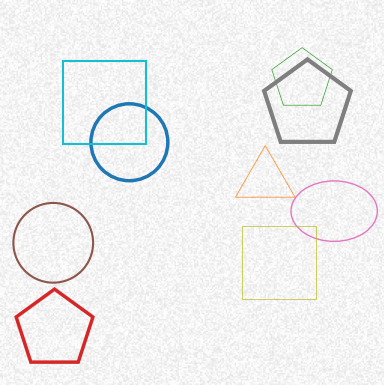[{"shape": "circle", "thickness": 2.5, "radius": 0.5, "center": [0.336, 0.631]}, {"shape": "triangle", "thickness": 0.5, "radius": 0.45, "center": [0.689, 0.533]}, {"shape": "pentagon", "thickness": 0.5, "radius": 0.41, "center": [0.785, 0.794]}, {"shape": "pentagon", "thickness": 2.5, "radius": 0.52, "center": [0.142, 0.144]}, {"shape": "circle", "thickness": 1.5, "radius": 0.52, "center": [0.138, 0.369]}, {"shape": "oval", "thickness": 1, "radius": 0.56, "center": [0.868, 0.452]}, {"shape": "pentagon", "thickness": 3, "radius": 0.59, "center": [0.799, 0.727]}, {"shape": "square", "thickness": 0.5, "radius": 0.48, "center": [0.724, 0.319]}, {"shape": "square", "thickness": 1.5, "radius": 0.54, "center": [0.27, 0.735]}]